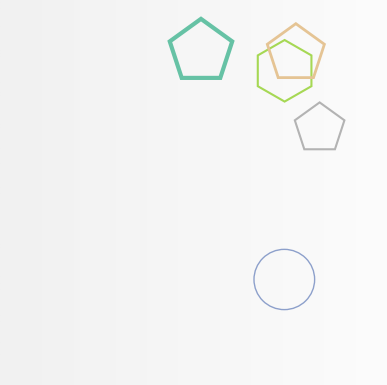[{"shape": "pentagon", "thickness": 3, "radius": 0.42, "center": [0.519, 0.866]}, {"shape": "circle", "thickness": 1, "radius": 0.39, "center": [0.734, 0.274]}, {"shape": "hexagon", "thickness": 1.5, "radius": 0.4, "center": [0.734, 0.816]}, {"shape": "pentagon", "thickness": 2, "radius": 0.39, "center": [0.763, 0.861]}, {"shape": "pentagon", "thickness": 1.5, "radius": 0.34, "center": [0.825, 0.667]}]